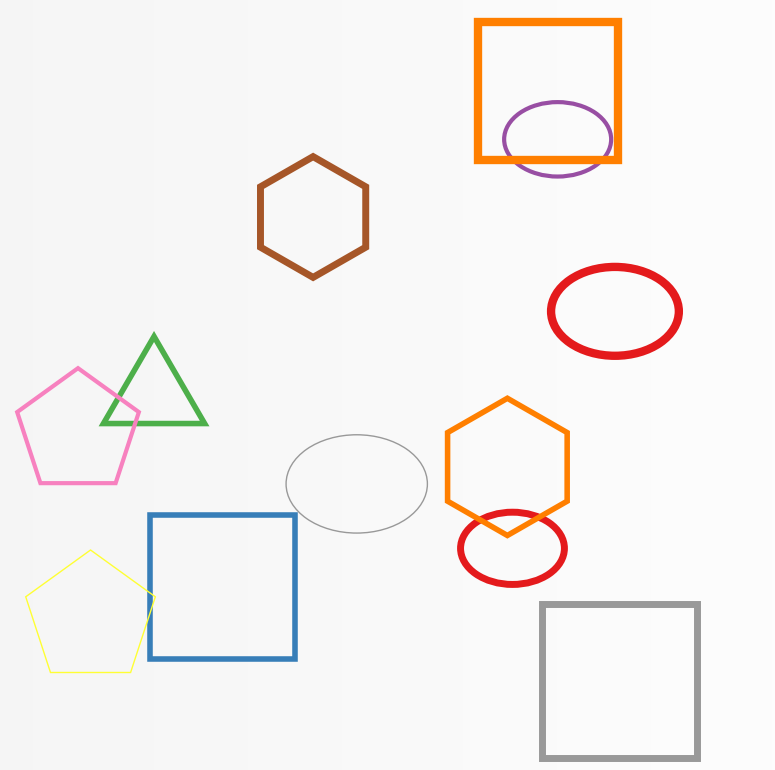[{"shape": "oval", "thickness": 3, "radius": 0.41, "center": [0.793, 0.596]}, {"shape": "oval", "thickness": 2.5, "radius": 0.34, "center": [0.661, 0.288]}, {"shape": "square", "thickness": 2, "radius": 0.47, "center": [0.287, 0.238]}, {"shape": "triangle", "thickness": 2, "radius": 0.38, "center": [0.199, 0.488]}, {"shape": "oval", "thickness": 1.5, "radius": 0.35, "center": [0.72, 0.819]}, {"shape": "square", "thickness": 3, "radius": 0.45, "center": [0.707, 0.882]}, {"shape": "hexagon", "thickness": 2, "radius": 0.45, "center": [0.655, 0.394]}, {"shape": "pentagon", "thickness": 0.5, "radius": 0.44, "center": [0.117, 0.198]}, {"shape": "hexagon", "thickness": 2.5, "radius": 0.39, "center": [0.404, 0.718]}, {"shape": "pentagon", "thickness": 1.5, "radius": 0.41, "center": [0.101, 0.439]}, {"shape": "oval", "thickness": 0.5, "radius": 0.46, "center": [0.46, 0.372]}, {"shape": "square", "thickness": 2.5, "radius": 0.5, "center": [0.799, 0.115]}]